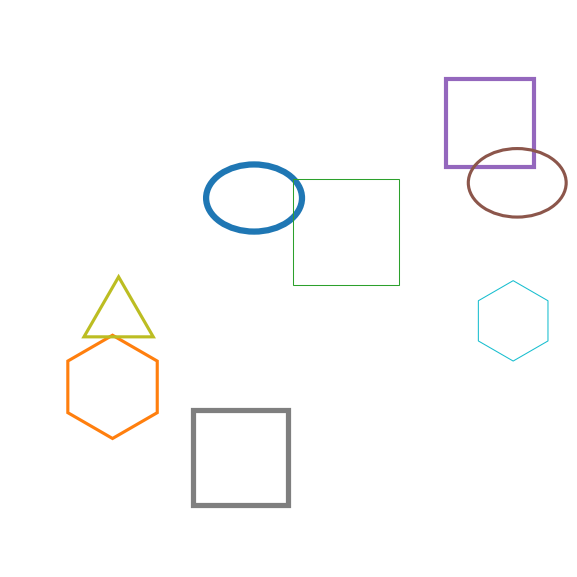[{"shape": "oval", "thickness": 3, "radius": 0.42, "center": [0.44, 0.656]}, {"shape": "hexagon", "thickness": 1.5, "radius": 0.45, "center": [0.195, 0.329]}, {"shape": "square", "thickness": 0.5, "radius": 0.46, "center": [0.599, 0.597]}, {"shape": "square", "thickness": 2, "radius": 0.38, "center": [0.848, 0.786]}, {"shape": "oval", "thickness": 1.5, "radius": 0.42, "center": [0.896, 0.683]}, {"shape": "square", "thickness": 2.5, "radius": 0.41, "center": [0.416, 0.207]}, {"shape": "triangle", "thickness": 1.5, "radius": 0.35, "center": [0.205, 0.45]}, {"shape": "hexagon", "thickness": 0.5, "radius": 0.35, "center": [0.889, 0.444]}]